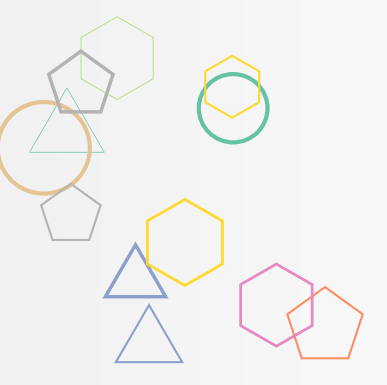[{"shape": "circle", "thickness": 3, "radius": 0.44, "center": [0.602, 0.719]}, {"shape": "triangle", "thickness": 0.5, "radius": 0.56, "center": [0.173, 0.66]}, {"shape": "pentagon", "thickness": 1.5, "radius": 0.51, "center": [0.839, 0.152]}, {"shape": "triangle", "thickness": 2.5, "radius": 0.45, "center": [0.35, 0.274]}, {"shape": "triangle", "thickness": 1.5, "radius": 0.49, "center": [0.385, 0.109]}, {"shape": "hexagon", "thickness": 2, "radius": 0.53, "center": [0.713, 0.208]}, {"shape": "hexagon", "thickness": 0.5, "radius": 0.54, "center": [0.302, 0.849]}, {"shape": "hexagon", "thickness": 1.5, "radius": 0.4, "center": [0.599, 0.775]}, {"shape": "hexagon", "thickness": 2, "radius": 0.56, "center": [0.477, 0.37]}, {"shape": "circle", "thickness": 3, "radius": 0.59, "center": [0.113, 0.616]}, {"shape": "pentagon", "thickness": 2.5, "radius": 0.44, "center": [0.209, 0.78]}, {"shape": "pentagon", "thickness": 1.5, "radius": 0.4, "center": [0.183, 0.442]}]